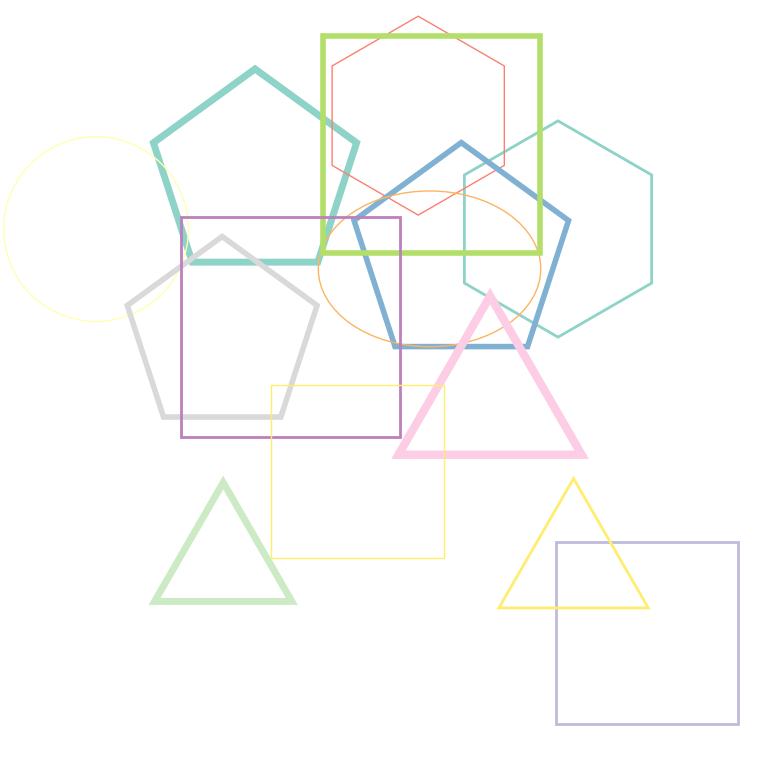[{"shape": "hexagon", "thickness": 1, "radius": 0.7, "center": [0.725, 0.703]}, {"shape": "pentagon", "thickness": 2.5, "radius": 0.69, "center": [0.331, 0.772]}, {"shape": "circle", "thickness": 0.5, "radius": 0.6, "center": [0.125, 0.703]}, {"shape": "square", "thickness": 1, "radius": 0.59, "center": [0.84, 0.177]}, {"shape": "hexagon", "thickness": 0.5, "radius": 0.65, "center": [0.543, 0.85]}, {"shape": "pentagon", "thickness": 2, "radius": 0.73, "center": [0.599, 0.668]}, {"shape": "oval", "thickness": 0.5, "radius": 0.72, "center": [0.558, 0.651]}, {"shape": "square", "thickness": 2, "radius": 0.7, "center": [0.561, 0.813]}, {"shape": "triangle", "thickness": 3, "radius": 0.69, "center": [0.636, 0.478]}, {"shape": "pentagon", "thickness": 2, "radius": 0.65, "center": [0.289, 0.563]}, {"shape": "square", "thickness": 1, "radius": 0.71, "center": [0.377, 0.575]}, {"shape": "triangle", "thickness": 2.5, "radius": 0.51, "center": [0.29, 0.27]}, {"shape": "triangle", "thickness": 1, "radius": 0.56, "center": [0.745, 0.266]}, {"shape": "square", "thickness": 0.5, "radius": 0.56, "center": [0.464, 0.388]}]